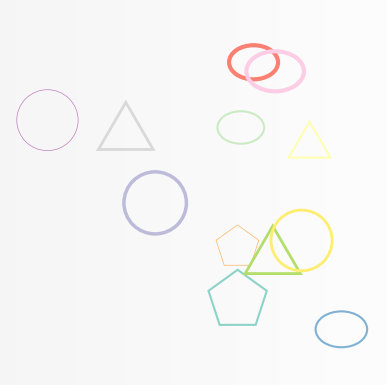[{"shape": "pentagon", "thickness": 1.5, "radius": 0.4, "center": [0.613, 0.22]}, {"shape": "triangle", "thickness": 1.5, "radius": 0.31, "center": [0.799, 0.622]}, {"shape": "circle", "thickness": 2.5, "radius": 0.4, "center": [0.4, 0.473]}, {"shape": "oval", "thickness": 3, "radius": 0.32, "center": [0.654, 0.838]}, {"shape": "oval", "thickness": 1.5, "radius": 0.33, "center": [0.881, 0.145]}, {"shape": "pentagon", "thickness": 0.5, "radius": 0.29, "center": [0.613, 0.358]}, {"shape": "triangle", "thickness": 2, "radius": 0.41, "center": [0.704, 0.331]}, {"shape": "oval", "thickness": 3, "radius": 0.37, "center": [0.71, 0.815]}, {"shape": "triangle", "thickness": 2, "radius": 0.41, "center": [0.325, 0.653]}, {"shape": "circle", "thickness": 0.5, "radius": 0.4, "center": [0.122, 0.688]}, {"shape": "oval", "thickness": 1.5, "radius": 0.3, "center": [0.621, 0.669]}, {"shape": "circle", "thickness": 2, "radius": 0.39, "center": [0.778, 0.375]}]